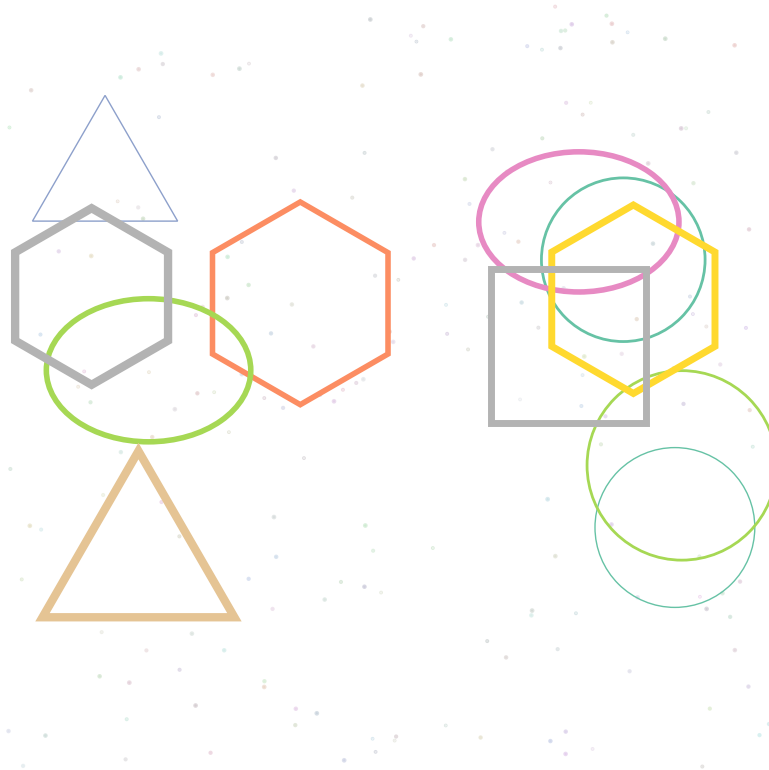[{"shape": "circle", "thickness": 0.5, "radius": 0.52, "center": [0.876, 0.315]}, {"shape": "circle", "thickness": 1, "radius": 0.53, "center": [0.809, 0.663]}, {"shape": "hexagon", "thickness": 2, "radius": 0.66, "center": [0.39, 0.606]}, {"shape": "triangle", "thickness": 0.5, "radius": 0.54, "center": [0.136, 0.767]}, {"shape": "oval", "thickness": 2, "radius": 0.65, "center": [0.752, 0.712]}, {"shape": "circle", "thickness": 1, "radius": 0.62, "center": [0.885, 0.396]}, {"shape": "oval", "thickness": 2, "radius": 0.66, "center": [0.193, 0.519]}, {"shape": "hexagon", "thickness": 2.5, "radius": 0.61, "center": [0.823, 0.611]}, {"shape": "triangle", "thickness": 3, "radius": 0.72, "center": [0.18, 0.27]}, {"shape": "hexagon", "thickness": 3, "radius": 0.57, "center": [0.119, 0.615]}, {"shape": "square", "thickness": 2.5, "radius": 0.5, "center": [0.738, 0.551]}]